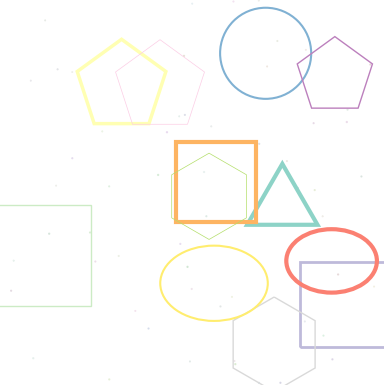[{"shape": "triangle", "thickness": 3, "radius": 0.53, "center": [0.733, 0.469]}, {"shape": "pentagon", "thickness": 2.5, "radius": 0.61, "center": [0.316, 0.777]}, {"shape": "square", "thickness": 2, "radius": 0.56, "center": [0.89, 0.209]}, {"shape": "oval", "thickness": 3, "radius": 0.59, "center": [0.861, 0.322]}, {"shape": "circle", "thickness": 1.5, "radius": 0.59, "center": [0.69, 0.862]}, {"shape": "square", "thickness": 3, "radius": 0.52, "center": [0.561, 0.528]}, {"shape": "hexagon", "thickness": 0.5, "radius": 0.56, "center": [0.543, 0.49]}, {"shape": "pentagon", "thickness": 0.5, "radius": 0.61, "center": [0.416, 0.775]}, {"shape": "hexagon", "thickness": 1, "radius": 0.61, "center": [0.712, 0.106]}, {"shape": "pentagon", "thickness": 1, "radius": 0.51, "center": [0.87, 0.802]}, {"shape": "square", "thickness": 1, "radius": 0.66, "center": [0.105, 0.336]}, {"shape": "oval", "thickness": 1.5, "radius": 0.7, "center": [0.556, 0.264]}]